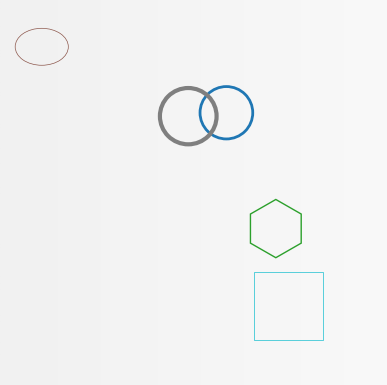[{"shape": "circle", "thickness": 2, "radius": 0.34, "center": [0.584, 0.707]}, {"shape": "hexagon", "thickness": 1, "radius": 0.38, "center": [0.712, 0.406]}, {"shape": "oval", "thickness": 0.5, "radius": 0.34, "center": [0.108, 0.878]}, {"shape": "circle", "thickness": 3, "radius": 0.37, "center": [0.486, 0.698]}, {"shape": "square", "thickness": 0.5, "radius": 0.44, "center": [0.744, 0.205]}]